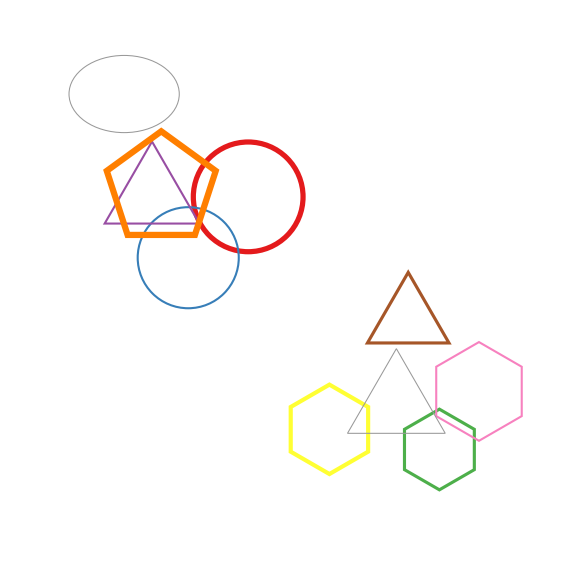[{"shape": "circle", "thickness": 2.5, "radius": 0.48, "center": [0.43, 0.658]}, {"shape": "circle", "thickness": 1, "radius": 0.44, "center": [0.326, 0.553]}, {"shape": "hexagon", "thickness": 1.5, "radius": 0.35, "center": [0.761, 0.221]}, {"shape": "triangle", "thickness": 1, "radius": 0.47, "center": [0.263, 0.659]}, {"shape": "pentagon", "thickness": 3, "radius": 0.5, "center": [0.279, 0.673]}, {"shape": "hexagon", "thickness": 2, "radius": 0.39, "center": [0.57, 0.256]}, {"shape": "triangle", "thickness": 1.5, "radius": 0.41, "center": [0.707, 0.446]}, {"shape": "hexagon", "thickness": 1, "radius": 0.43, "center": [0.829, 0.321]}, {"shape": "triangle", "thickness": 0.5, "radius": 0.49, "center": [0.686, 0.298]}, {"shape": "oval", "thickness": 0.5, "radius": 0.48, "center": [0.215, 0.836]}]